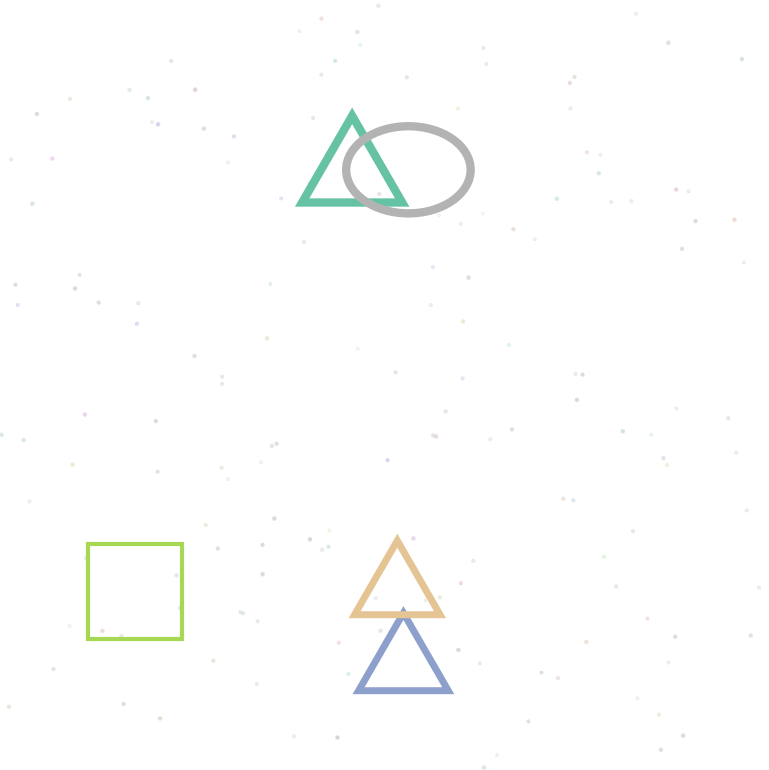[{"shape": "triangle", "thickness": 3, "radius": 0.38, "center": [0.457, 0.775]}, {"shape": "triangle", "thickness": 2.5, "radius": 0.34, "center": [0.524, 0.137]}, {"shape": "square", "thickness": 1.5, "radius": 0.31, "center": [0.175, 0.232]}, {"shape": "triangle", "thickness": 2.5, "radius": 0.32, "center": [0.516, 0.234]}, {"shape": "oval", "thickness": 3, "radius": 0.4, "center": [0.53, 0.779]}]